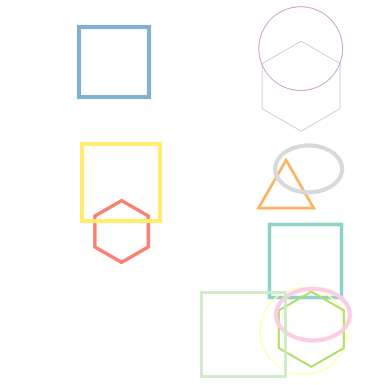[{"shape": "square", "thickness": 2.5, "radius": 0.47, "center": [0.792, 0.323]}, {"shape": "circle", "thickness": 1, "radius": 0.56, "center": [0.788, 0.14]}, {"shape": "hexagon", "thickness": 0.5, "radius": 0.58, "center": [0.782, 0.776]}, {"shape": "hexagon", "thickness": 2.5, "radius": 0.4, "center": [0.316, 0.399]}, {"shape": "square", "thickness": 3, "radius": 0.45, "center": [0.295, 0.839]}, {"shape": "triangle", "thickness": 2, "radius": 0.41, "center": [0.743, 0.501]}, {"shape": "hexagon", "thickness": 1.5, "radius": 0.49, "center": [0.809, 0.145]}, {"shape": "oval", "thickness": 3, "radius": 0.48, "center": [0.813, 0.183]}, {"shape": "oval", "thickness": 3, "radius": 0.44, "center": [0.802, 0.561]}, {"shape": "circle", "thickness": 0.5, "radius": 0.54, "center": [0.781, 0.874]}, {"shape": "square", "thickness": 2, "radius": 0.55, "center": [0.631, 0.132]}, {"shape": "square", "thickness": 3, "radius": 0.5, "center": [0.315, 0.526]}]